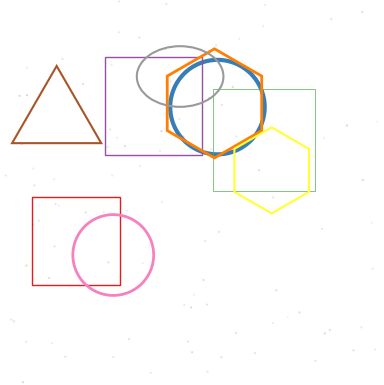[{"shape": "square", "thickness": 1, "radius": 0.57, "center": [0.197, 0.375]}, {"shape": "circle", "thickness": 3, "radius": 0.61, "center": [0.565, 0.722]}, {"shape": "square", "thickness": 0.5, "radius": 0.66, "center": [0.687, 0.636]}, {"shape": "square", "thickness": 1, "radius": 0.63, "center": [0.399, 0.725]}, {"shape": "hexagon", "thickness": 2, "radius": 0.71, "center": [0.557, 0.732]}, {"shape": "hexagon", "thickness": 1.5, "radius": 0.56, "center": [0.706, 0.557]}, {"shape": "triangle", "thickness": 1.5, "radius": 0.67, "center": [0.147, 0.695]}, {"shape": "circle", "thickness": 2, "radius": 0.52, "center": [0.294, 0.338]}, {"shape": "oval", "thickness": 1.5, "radius": 0.56, "center": [0.468, 0.801]}]